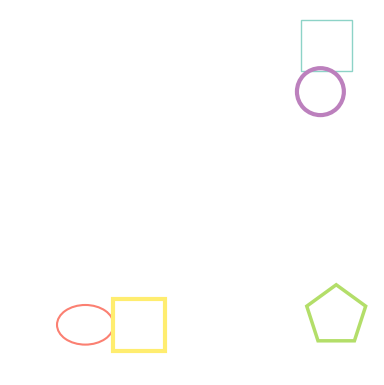[{"shape": "square", "thickness": 1, "radius": 0.33, "center": [0.848, 0.882]}, {"shape": "oval", "thickness": 1.5, "radius": 0.37, "center": [0.222, 0.156]}, {"shape": "pentagon", "thickness": 2.5, "radius": 0.4, "center": [0.873, 0.18]}, {"shape": "circle", "thickness": 3, "radius": 0.3, "center": [0.832, 0.762]}, {"shape": "square", "thickness": 3, "radius": 0.34, "center": [0.362, 0.156]}]